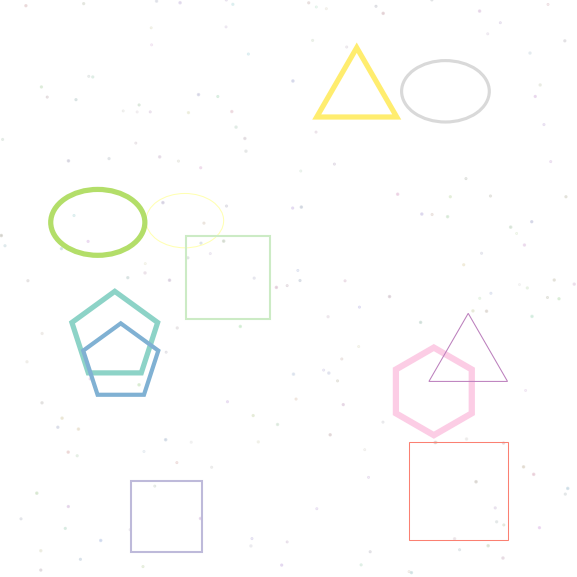[{"shape": "pentagon", "thickness": 2.5, "radius": 0.39, "center": [0.199, 0.417]}, {"shape": "oval", "thickness": 0.5, "radius": 0.34, "center": [0.32, 0.617]}, {"shape": "square", "thickness": 1, "radius": 0.31, "center": [0.289, 0.105]}, {"shape": "square", "thickness": 0.5, "radius": 0.43, "center": [0.794, 0.148]}, {"shape": "pentagon", "thickness": 2, "radius": 0.34, "center": [0.209, 0.371]}, {"shape": "oval", "thickness": 2.5, "radius": 0.41, "center": [0.169, 0.614]}, {"shape": "hexagon", "thickness": 3, "radius": 0.38, "center": [0.751, 0.321]}, {"shape": "oval", "thickness": 1.5, "radius": 0.38, "center": [0.771, 0.841]}, {"shape": "triangle", "thickness": 0.5, "radius": 0.39, "center": [0.811, 0.378]}, {"shape": "square", "thickness": 1, "radius": 0.36, "center": [0.395, 0.518]}, {"shape": "triangle", "thickness": 2.5, "radius": 0.4, "center": [0.618, 0.837]}]